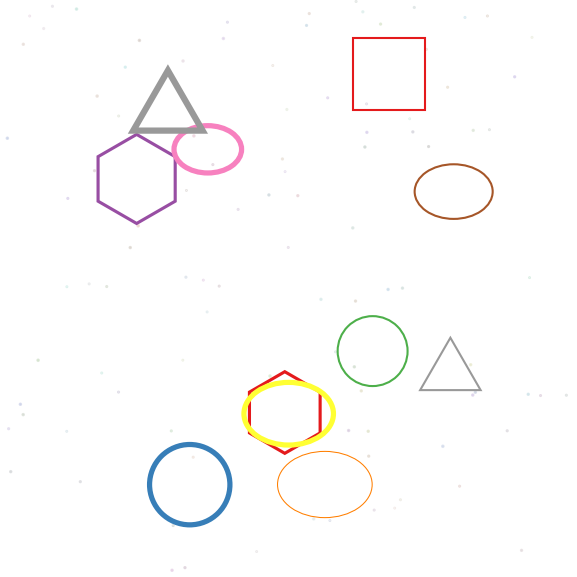[{"shape": "square", "thickness": 1, "radius": 0.31, "center": [0.674, 0.872]}, {"shape": "hexagon", "thickness": 1.5, "radius": 0.35, "center": [0.493, 0.285]}, {"shape": "circle", "thickness": 2.5, "radius": 0.35, "center": [0.329, 0.16]}, {"shape": "circle", "thickness": 1, "radius": 0.3, "center": [0.645, 0.391]}, {"shape": "hexagon", "thickness": 1.5, "radius": 0.39, "center": [0.237, 0.689]}, {"shape": "oval", "thickness": 0.5, "radius": 0.41, "center": [0.563, 0.16]}, {"shape": "oval", "thickness": 2.5, "radius": 0.39, "center": [0.5, 0.283]}, {"shape": "oval", "thickness": 1, "radius": 0.34, "center": [0.786, 0.667]}, {"shape": "oval", "thickness": 2.5, "radius": 0.29, "center": [0.36, 0.741]}, {"shape": "triangle", "thickness": 3, "radius": 0.35, "center": [0.291, 0.808]}, {"shape": "triangle", "thickness": 1, "radius": 0.3, "center": [0.78, 0.354]}]